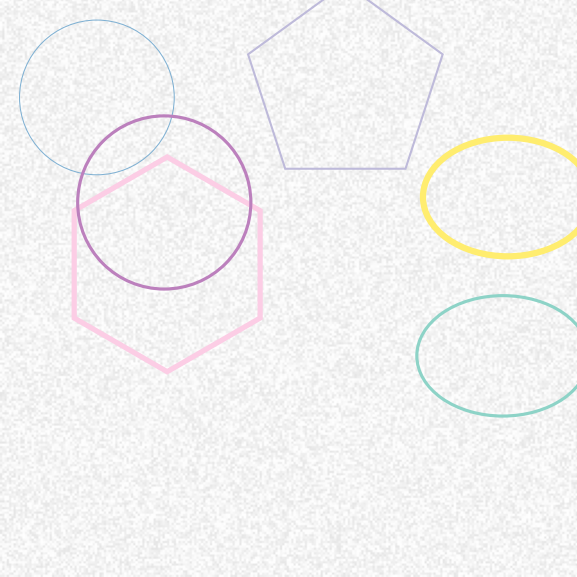[{"shape": "oval", "thickness": 1.5, "radius": 0.74, "center": [0.871, 0.383]}, {"shape": "pentagon", "thickness": 1, "radius": 0.89, "center": [0.598, 0.85]}, {"shape": "circle", "thickness": 0.5, "radius": 0.67, "center": [0.168, 0.83]}, {"shape": "hexagon", "thickness": 2.5, "radius": 0.93, "center": [0.289, 0.541]}, {"shape": "circle", "thickness": 1.5, "radius": 0.75, "center": [0.284, 0.649]}, {"shape": "oval", "thickness": 3, "radius": 0.73, "center": [0.879, 0.658]}]